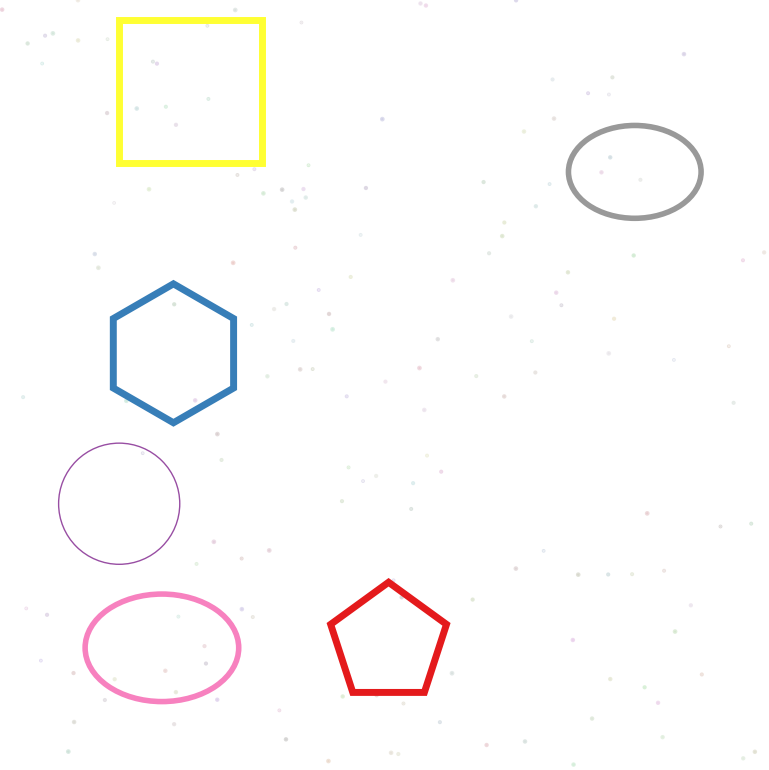[{"shape": "pentagon", "thickness": 2.5, "radius": 0.4, "center": [0.505, 0.165]}, {"shape": "hexagon", "thickness": 2.5, "radius": 0.45, "center": [0.225, 0.541]}, {"shape": "circle", "thickness": 0.5, "radius": 0.39, "center": [0.155, 0.346]}, {"shape": "square", "thickness": 2.5, "radius": 0.46, "center": [0.248, 0.881]}, {"shape": "oval", "thickness": 2, "radius": 0.5, "center": [0.21, 0.159]}, {"shape": "oval", "thickness": 2, "radius": 0.43, "center": [0.824, 0.777]}]